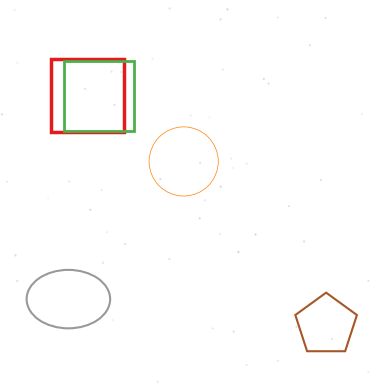[{"shape": "square", "thickness": 2.5, "radius": 0.48, "center": [0.227, 0.751]}, {"shape": "square", "thickness": 2, "radius": 0.45, "center": [0.258, 0.751]}, {"shape": "circle", "thickness": 0.5, "radius": 0.45, "center": [0.477, 0.581]}, {"shape": "pentagon", "thickness": 1.5, "radius": 0.42, "center": [0.847, 0.156]}, {"shape": "oval", "thickness": 1.5, "radius": 0.54, "center": [0.178, 0.223]}]